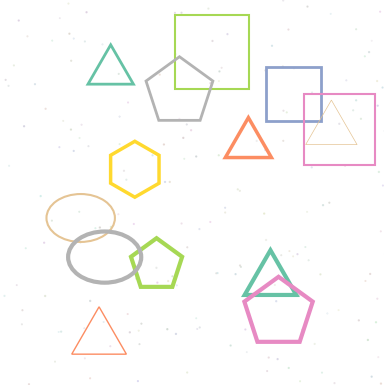[{"shape": "triangle", "thickness": 3, "radius": 0.39, "center": [0.702, 0.273]}, {"shape": "triangle", "thickness": 2, "radius": 0.34, "center": [0.288, 0.815]}, {"shape": "triangle", "thickness": 1, "radius": 0.41, "center": [0.257, 0.121]}, {"shape": "triangle", "thickness": 2.5, "radius": 0.35, "center": [0.645, 0.625]}, {"shape": "square", "thickness": 2, "radius": 0.35, "center": [0.763, 0.756]}, {"shape": "pentagon", "thickness": 3, "radius": 0.47, "center": [0.724, 0.188]}, {"shape": "square", "thickness": 1.5, "radius": 0.46, "center": [0.883, 0.663]}, {"shape": "pentagon", "thickness": 3, "radius": 0.35, "center": [0.407, 0.311]}, {"shape": "square", "thickness": 1.5, "radius": 0.48, "center": [0.55, 0.865]}, {"shape": "hexagon", "thickness": 2.5, "radius": 0.36, "center": [0.35, 0.56]}, {"shape": "oval", "thickness": 1.5, "radius": 0.44, "center": [0.21, 0.434]}, {"shape": "triangle", "thickness": 0.5, "radius": 0.39, "center": [0.861, 0.663]}, {"shape": "pentagon", "thickness": 2, "radius": 0.46, "center": [0.466, 0.761]}, {"shape": "oval", "thickness": 3, "radius": 0.47, "center": [0.272, 0.332]}]